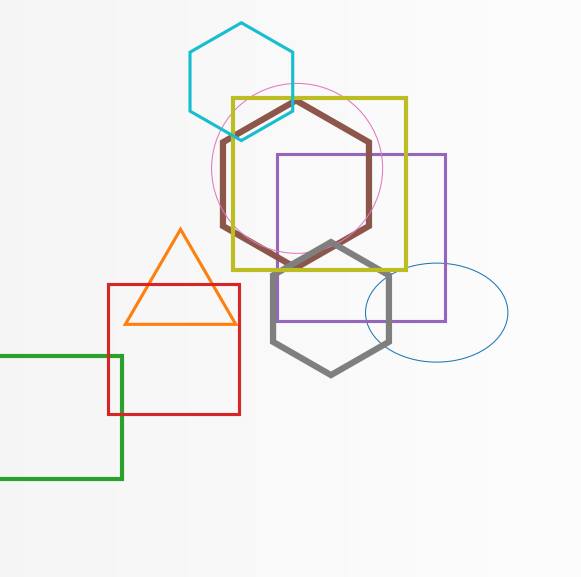[{"shape": "oval", "thickness": 0.5, "radius": 0.61, "center": [0.751, 0.458]}, {"shape": "triangle", "thickness": 1.5, "radius": 0.55, "center": [0.311, 0.492]}, {"shape": "square", "thickness": 2, "radius": 0.53, "center": [0.103, 0.276]}, {"shape": "square", "thickness": 1.5, "radius": 0.56, "center": [0.298, 0.395]}, {"shape": "square", "thickness": 1.5, "radius": 0.72, "center": [0.621, 0.588]}, {"shape": "hexagon", "thickness": 3, "radius": 0.73, "center": [0.509, 0.68]}, {"shape": "circle", "thickness": 0.5, "radius": 0.74, "center": [0.511, 0.708]}, {"shape": "hexagon", "thickness": 3, "radius": 0.58, "center": [0.569, 0.465]}, {"shape": "square", "thickness": 2, "radius": 0.75, "center": [0.55, 0.68]}, {"shape": "hexagon", "thickness": 1.5, "radius": 0.51, "center": [0.415, 0.858]}]